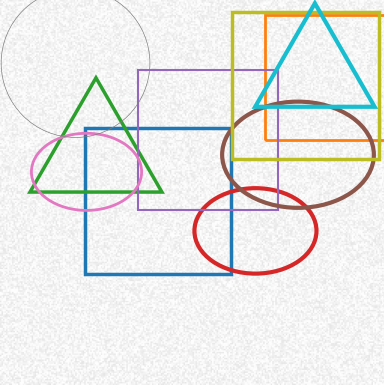[{"shape": "square", "thickness": 2.5, "radius": 0.95, "center": [0.41, 0.477]}, {"shape": "square", "thickness": 2, "radius": 0.81, "center": [0.85, 0.799]}, {"shape": "triangle", "thickness": 2.5, "radius": 0.99, "center": [0.249, 0.6]}, {"shape": "oval", "thickness": 3, "radius": 0.79, "center": [0.664, 0.4]}, {"shape": "square", "thickness": 1.5, "radius": 0.91, "center": [0.541, 0.637]}, {"shape": "oval", "thickness": 3, "radius": 0.99, "center": [0.774, 0.598]}, {"shape": "oval", "thickness": 2, "radius": 0.72, "center": [0.225, 0.554]}, {"shape": "circle", "thickness": 0.5, "radius": 0.97, "center": [0.196, 0.836]}, {"shape": "square", "thickness": 2.5, "radius": 0.96, "center": [0.794, 0.778]}, {"shape": "triangle", "thickness": 3, "radius": 0.9, "center": [0.818, 0.812]}]